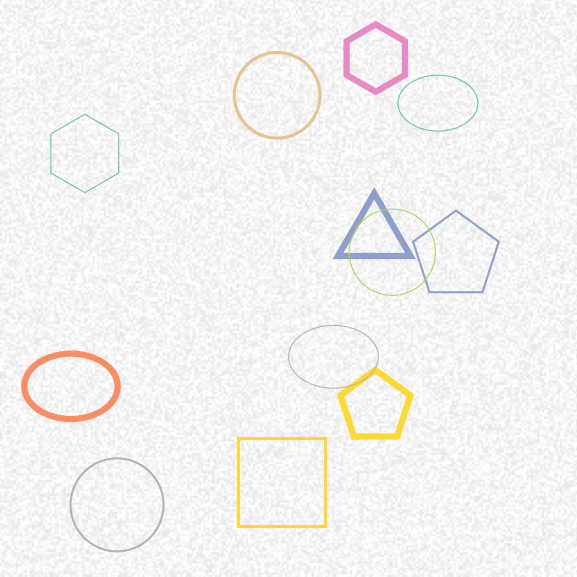[{"shape": "oval", "thickness": 0.5, "radius": 0.35, "center": [0.758, 0.821]}, {"shape": "hexagon", "thickness": 0.5, "radius": 0.34, "center": [0.147, 0.733]}, {"shape": "oval", "thickness": 3, "radius": 0.4, "center": [0.123, 0.33]}, {"shape": "pentagon", "thickness": 1, "radius": 0.39, "center": [0.79, 0.556]}, {"shape": "triangle", "thickness": 3, "radius": 0.36, "center": [0.648, 0.592]}, {"shape": "hexagon", "thickness": 3, "radius": 0.29, "center": [0.651, 0.899]}, {"shape": "circle", "thickness": 0.5, "radius": 0.37, "center": [0.679, 0.562]}, {"shape": "square", "thickness": 1.5, "radius": 0.38, "center": [0.488, 0.165]}, {"shape": "pentagon", "thickness": 3, "radius": 0.32, "center": [0.65, 0.295]}, {"shape": "circle", "thickness": 1.5, "radius": 0.37, "center": [0.48, 0.834]}, {"shape": "circle", "thickness": 1, "radius": 0.4, "center": [0.203, 0.125]}, {"shape": "oval", "thickness": 0.5, "radius": 0.39, "center": [0.577, 0.381]}]